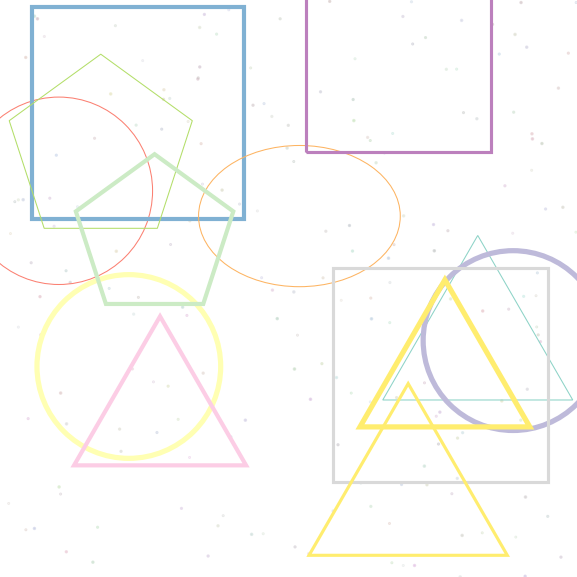[{"shape": "triangle", "thickness": 0.5, "radius": 0.95, "center": [0.827, 0.401]}, {"shape": "circle", "thickness": 2.5, "radius": 0.8, "center": [0.223, 0.365]}, {"shape": "circle", "thickness": 2.5, "radius": 0.78, "center": [0.888, 0.409]}, {"shape": "circle", "thickness": 0.5, "radius": 0.81, "center": [0.102, 0.669]}, {"shape": "square", "thickness": 2, "radius": 0.92, "center": [0.239, 0.804]}, {"shape": "oval", "thickness": 0.5, "radius": 0.87, "center": [0.518, 0.625]}, {"shape": "pentagon", "thickness": 0.5, "radius": 0.83, "center": [0.174, 0.739]}, {"shape": "triangle", "thickness": 2, "radius": 0.86, "center": [0.277, 0.279]}, {"shape": "square", "thickness": 1.5, "radius": 0.93, "center": [0.763, 0.35]}, {"shape": "square", "thickness": 1.5, "radius": 0.8, "center": [0.69, 0.897]}, {"shape": "pentagon", "thickness": 2, "radius": 0.72, "center": [0.268, 0.589]}, {"shape": "triangle", "thickness": 2.5, "radius": 0.85, "center": [0.77, 0.345]}, {"shape": "triangle", "thickness": 1.5, "radius": 0.99, "center": [0.707, 0.137]}]